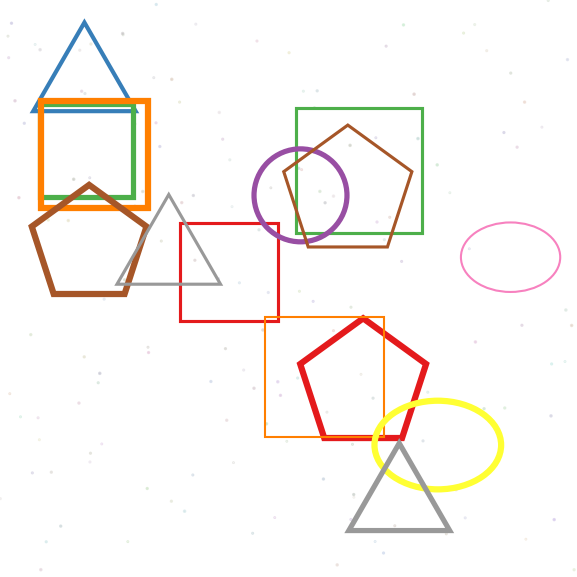[{"shape": "square", "thickness": 1.5, "radius": 0.42, "center": [0.396, 0.528]}, {"shape": "pentagon", "thickness": 3, "radius": 0.57, "center": [0.629, 0.333]}, {"shape": "triangle", "thickness": 2, "radius": 0.51, "center": [0.146, 0.858]}, {"shape": "square", "thickness": 1.5, "radius": 0.54, "center": [0.622, 0.704]}, {"shape": "square", "thickness": 2.5, "radius": 0.4, "center": [0.15, 0.738]}, {"shape": "circle", "thickness": 2.5, "radius": 0.4, "center": [0.52, 0.661]}, {"shape": "square", "thickness": 3, "radius": 0.46, "center": [0.164, 0.731]}, {"shape": "square", "thickness": 1, "radius": 0.52, "center": [0.562, 0.346]}, {"shape": "oval", "thickness": 3, "radius": 0.55, "center": [0.758, 0.229]}, {"shape": "pentagon", "thickness": 1.5, "radius": 0.58, "center": [0.602, 0.666]}, {"shape": "pentagon", "thickness": 3, "radius": 0.52, "center": [0.154, 0.575]}, {"shape": "oval", "thickness": 1, "radius": 0.43, "center": [0.884, 0.554]}, {"shape": "triangle", "thickness": 1.5, "radius": 0.52, "center": [0.292, 0.559]}, {"shape": "triangle", "thickness": 2.5, "radius": 0.5, "center": [0.691, 0.131]}]